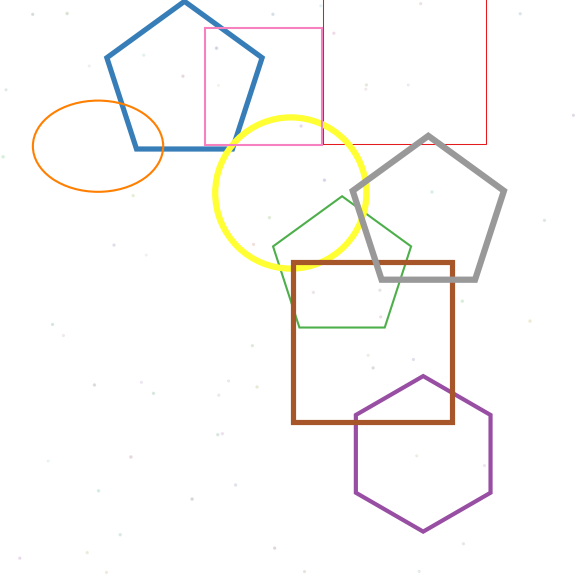[{"shape": "square", "thickness": 0.5, "radius": 0.7, "center": [0.701, 0.891]}, {"shape": "pentagon", "thickness": 2.5, "radius": 0.71, "center": [0.319, 0.855]}, {"shape": "pentagon", "thickness": 1, "radius": 0.63, "center": [0.592, 0.534]}, {"shape": "hexagon", "thickness": 2, "radius": 0.67, "center": [0.733, 0.213]}, {"shape": "oval", "thickness": 1, "radius": 0.56, "center": [0.17, 0.746]}, {"shape": "circle", "thickness": 3, "radius": 0.65, "center": [0.504, 0.665]}, {"shape": "square", "thickness": 2.5, "radius": 0.69, "center": [0.645, 0.407]}, {"shape": "square", "thickness": 1, "radius": 0.51, "center": [0.456, 0.849]}, {"shape": "pentagon", "thickness": 3, "radius": 0.69, "center": [0.742, 0.626]}]